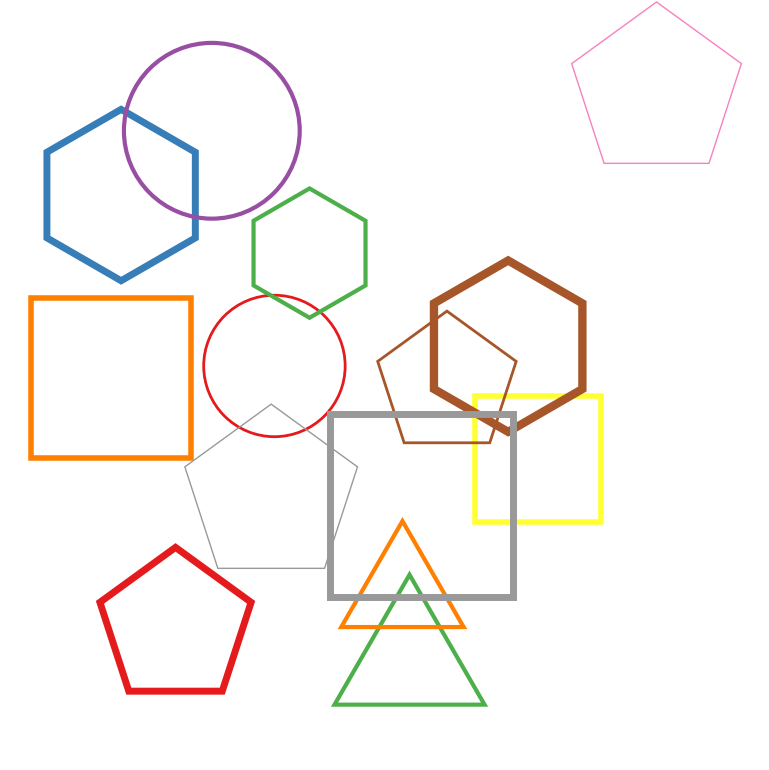[{"shape": "circle", "thickness": 1, "radius": 0.46, "center": [0.356, 0.525]}, {"shape": "pentagon", "thickness": 2.5, "radius": 0.52, "center": [0.228, 0.186]}, {"shape": "hexagon", "thickness": 2.5, "radius": 0.56, "center": [0.157, 0.747]}, {"shape": "triangle", "thickness": 1.5, "radius": 0.56, "center": [0.532, 0.141]}, {"shape": "hexagon", "thickness": 1.5, "radius": 0.42, "center": [0.402, 0.671]}, {"shape": "circle", "thickness": 1.5, "radius": 0.57, "center": [0.275, 0.83]}, {"shape": "square", "thickness": 2, "radius": 0.52, "center": [0.144, 0.509]}, {"shape": "triangle", "thickness": 1.5, "radius": 0.46, "center": [0.523, 0.232]}, {"shape": "square", "thickness": 2, "radius": 0.41, "center": [0.699, 0.404]}, {"shape": "hexagon", "thickness": 3, "radius": 0.56, "center": [0.66, 0.55]}, {"shape": "pentagon", "thickness": 1, "radius": 0.47, "center": [0.58, 0.501]}, {"shape": "pentagon", "thickness": 0.5, "radius": 0.58, "center": [0.853, 0.882]}, {"shape": "square", "thickness": 2.5, "radius": 0.59, "center": [0.547, 0.344]}, {"shape": "pentagon", "thickness": 0.5, "radius": 0.59, "center": [0.352, 0.357]}]